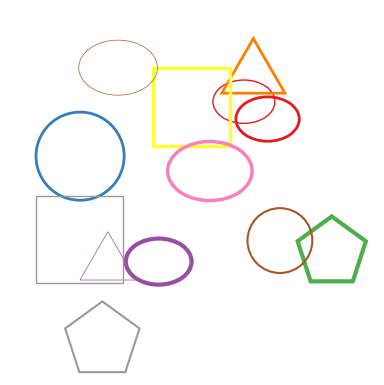[{"shape": "oval", "thickness": 2, "radius": 0.41, "center": [0.695, 0.691]}, {"shape": "oval", "thickness": 1, "radius": 0.4, "center": [0.633, 0.736]}, {"shape": "circle", "thickness": 2, "radius": 0.57, "center": [0.208, 0.594]}, {"shape": "pentagon", "thickness": 3, "radius": 0.47, "center": [0.862, 0.345]}, {"shape": "triangle", "thickness": 0.5, "radius": 0.42, "center": [0.28, 0.315]}, {"shape": "oval", "thickness": 3, "radius": 0.43, "center": [0.412, 0.321]}, {"shape": "triangle", "thickness": 2, "radius": 0.47, "center": [0.658, 0.805]}, {"shape": "square", "thickness": 2.5, "radius": 0.5, "center": [0.497, 0.722]}, {"shape": "oval", "thickness": 0.5, "radius": 0.51, "center": [0.307, 0.824]}, {"shape": "circle", "thickness": 1.5, "radius": 0.42, "center": [0.727, 0.375]}, {"shape": "oval", "thickness": 2.5, "radius": 0.55, "center": [0.545, 0.556]}, {"shape": "pentagon", "thickness": 1.5, "radius": 0.51, "center": [0.266, 0.116]}, {"shape": "square", "thickness": 1, "radius": 0.56, "center": [0.207, 0.379]}]